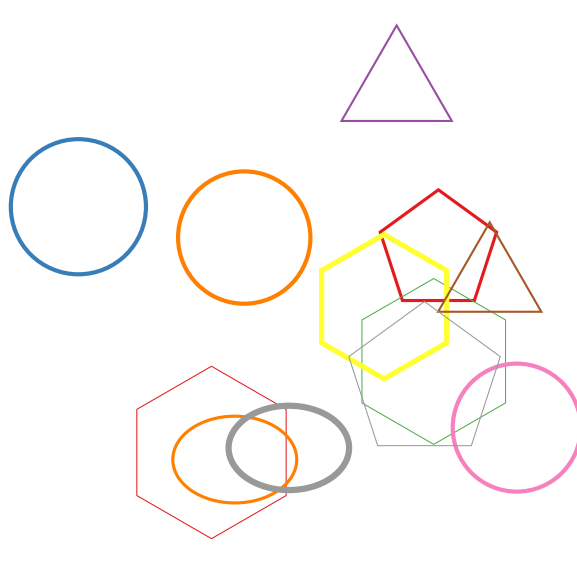[{"shape": "hexagon", "thickness": 0.5, "radius": 0.75, "center": [0.366, 0.216]}, {"shape": "pentagon", "thickness": 1.5, "radius": 0.53, "center": [0.759, 0.564]}, {"shape": "circle", "thickness": 2, "radius": 0.59, "center": [0.136, 0.641]}, {"shape": "hexagon", "thickness": 0.5, "radius": 0.72, "center": [0.751, 0.373]}, {"shape": "triangle", "thickness": 1, "radius": 0.55, "center": [0.687, 0.845]}, {"shape": "oval", "thickness": 1.5, "radius": 0.54, "center": [0.407, 0.203]}, {"shape": "circle", "thickness": 2, "radius": 0.57, "center": [0.423, 0.588]}, {"shape": "hexagon", "thickness": 2.5, "radius": 0.62, "center": [0.665, 0.468]}, {"shape": "triangle", "thickness": 1, "radius": 0.52, "center": [0.848, 0.511]}, {"shape": "circle", "thickness": 2, "radius": 0.55, "center": [0.895, 0.259]}, {"shape": "oval", "thickness": 3, "radius": 0.52, "center": [0.5, 0.224]}, {"shape": "pentagon", "thickness": 0.5, "radius": 0.69, "center": [0.735, 0.339]}]